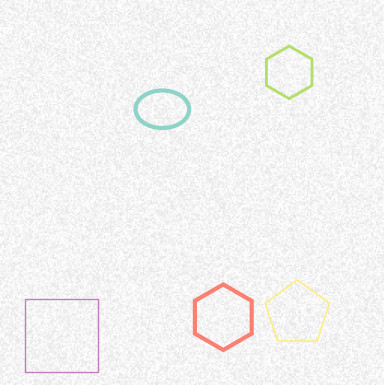[{"shape": "oval", "thickness": 3, "radius": 0.35, "center": [0.422, 0.716]}, {"shape": "hexagon", "thickness": 3, "radius": 0.43, "center": [0.58, 0.176]}, {"shape": "hexagon", "thickness": 2, "radius": 0.34, "center": [0.751, 0.812]}, {"shape": "square", "thickness": 1, "radius": 0.47, "center": [0.16, 0.129]}, {"shape": "pentagon", "thickness": 1, "radius": 0.44, "center": [0.772, 0.185]}]